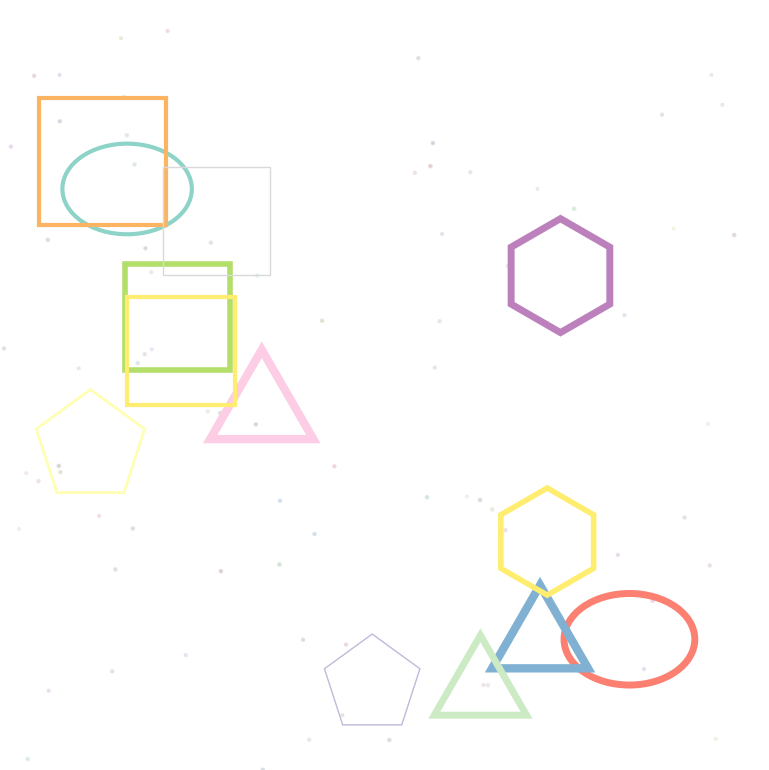[{"shape": "oval", "thickness": 1.5, "radius": 0.42, "center": [0.165, 0.755]}, {"shape": "pentagon", "thickness": 1, "radius": 0.37, "center": [0.117, 0.42]}, {"shape": "pentagon", "thickness": 0.5, "radius": 0.33, "center": [0.483, 0.111]}, {"shape": "oval", "thickness": 2.5, "radius": 0.42, "center": [0.817, 0.17]}, {"shape": "triangle", "thickness": 3, "radius": 0.36, "center": [0.701, 0.168]}, {"shape": "square", "thickness": 1.5, "radius": 0.41, "center": [0.133, 0.79]}, {"shape": "square", "thickness": 2, "radius": 0.34, "center": [0.231, 0.588]}, {"shape": "triangle", "thickness": 3, "radius": 0.39, "center": [0.34, 0.468]}, {"shape": "square", "thickness": 0.5, "radius": 0.35, "center": [0.281, 0.713]}, {"shape": "hexagon", "thickness": 2.5, "radius": 0.37, "center": [0.728, 0.642]}, {"shape": "triangle", "thickness": 2.5, "radius": 0.35, "center": [0.624, 0.106]}, {"shape": "hexagon", "thickness": 2, "radius": 0.35, "center": [0.711, 0.297]}, {"shape": "square", "thickness": 1.5, "radius": 0.35, "center": [0.236, 0.544]}]